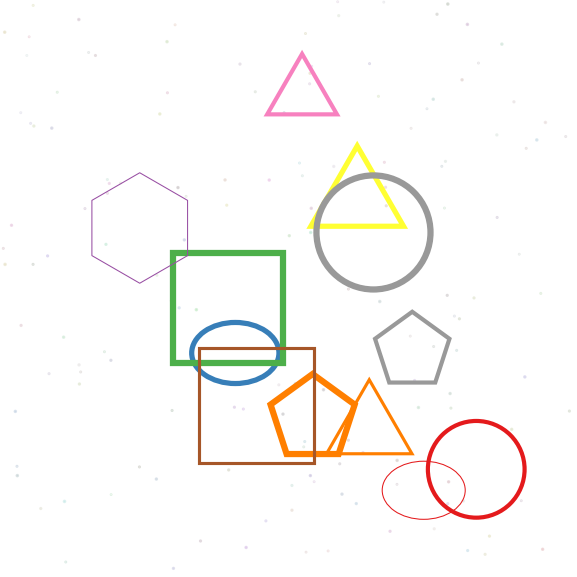[{"shape": "oval", "thickness": 0.5, "radius": 0.36, "center": [0.734, 0.15]}, {"shape": "circle", "thickness": 2, "radius": 0.42, "center": [0.825, 0.186]}, {"shape": "oval", "thickness": 2.5, "radius": 0.38, "center": [0.407, 0.388]}, {"shape": "square", "thickness": 3, "radius": 0.48, "center": [0.396, 0.466]}, {"shape": "hexagon", "thickness": 0.5, "radius": 0.48, "center": [0.242, 0.604]}, {"shape": "triangle", "thickness": 1.5, "radius": 0.43, "center": [0.639, 0.256]}, {"shape": "pentagon", "thickness": 3, "radius": 0.38, "center": [0.541, 0.275]}, {"shape": "triangle", "thickness": 2.5, "radius": 0.46, "center": [0.619, 0.654]}, {"shape": "square", "thickness": 1.5, "radius": 0.49, "center": [0.444, 0.297]}, {"shape": "triangle", "thickness": 2, "radius": 0.35, "center": [0.523, 0.836]}, {"shape": "circle", "thickness": 3, "radius": 0.49, "center": [0.647, 0.597]}, {"shape": "pentagon", "thickness": 2, "radius": 0.34, "center": [0.714, 0.392]}]